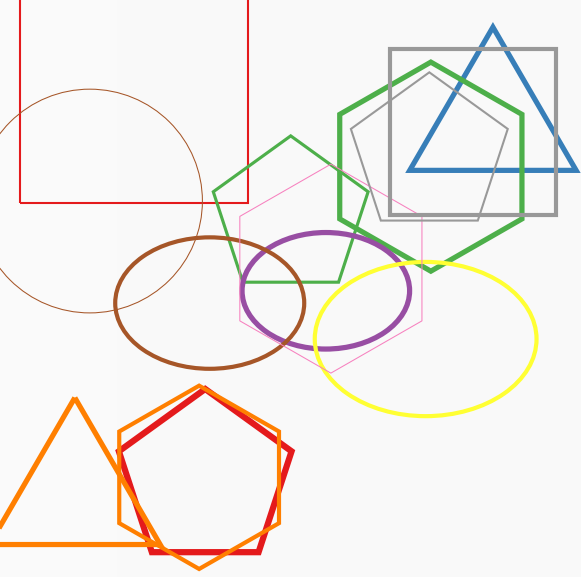[{"shape": "pentagon", "thickness": 3, "radius": 0.78, "center": [0.353, 0.169]}, {"shape": "square", "thickness": 1, "radius": 0.98, "center": [0.231, 0.844]}, {"shape": "triangle", "thickness": 2.5, "radius": 0.83, "center": [0.848, 0.787]}, {"shape": "hexagon", "thickness": 2.5, "radius": 0.9, "center": [0.741, 0.711]}, {"shape": "pentagon", "thickness": 1.5, "radius": 0.7, "center": [0.5, 0.624]}, {"shape": "oval", "thickness": 2.5, "radius": 0.72, "center": [0.561, 0.496]}, {"shape": "triangle", "thickness": 2.5, "radius": 0.85, "center": [0.129, 0.141]}, {"shape": "hexagon", "thickness": 2, "radius": 0.79, "center": [0.343, 0.173]}, {"shape": "oval", "thickness": 2, "radius": 0.95, "center": [0.732, 0.412]}, {"shape": "circle", "thickness": 0.5, "radius": 0.97, "center": [0.155, 0.651]}, {"shape": "oval", "thickness": 2, "radius": 0.81, "center": [0.361, 0.474]}, {"shape": "hexagon", "thickness": 0.5, "radius": 0.9, "center": [0.569, 0.534]}, {"shape": "pentagon", "thickness": 1, "radius": 0.71, "center": [0.739, 0.732]}, {"shape": "square", "thickness": 2, "radius": 0.72, "center": [0.814, 0.77]}]